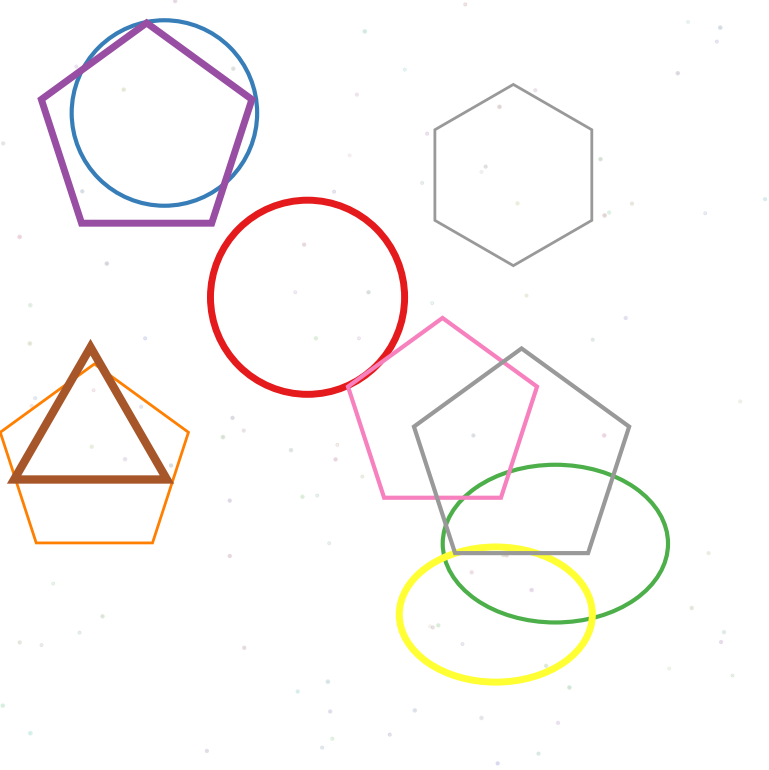[{"shape": "circle", "thickness": 2.5, "radius": 0.63, "center": [0.399, 0.614]}, {"shape": "circle", "thickness": 1.5, "radius": 0.6, "center": [0.214, 0.853]}, {"shape": "oval", "thickness": 1.5, "radius": 0.73, "center": [0.721, 0.294]}, {"shape": "pentagon", "thickness": 2.5, "radius": 0.72, "center": [0.19, 0.826]}, {"shape": "pentagon", "thickness": 1, "radius": 0.64, "center": [0.123, 0.399]}, {"shape": "oval", "thickness": 2.5, "radius": 0.63, "center": [0.644, 0.202]}, {"shape": "triangle", "thickness": 3, "radius": 0.57, "center": [0.118, 0.435]}, {"shape": "pentagon", "thickness": 1.5, "radius": 0.65, "center": [0.575, 0.458]}, {"shape": "hexagon", "thickness": 1, "radius": 0.59, "center": [0.667, 0.773]}, {"shape": "pentagon", "thickness": 1.5, "radius": 0.73, "center": [0.677, 0.401]}]